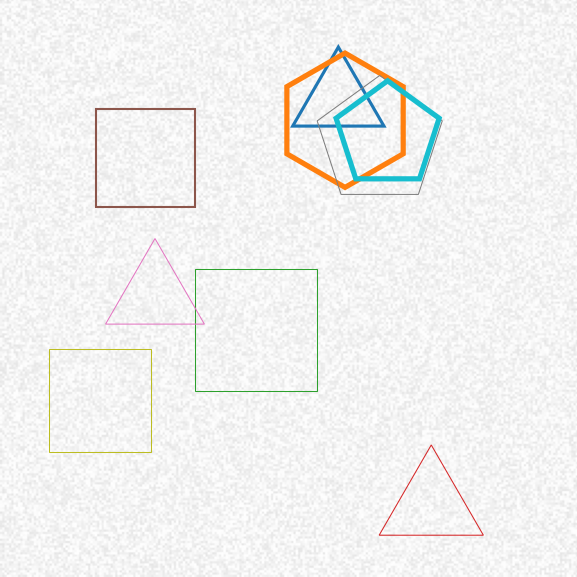[{"shape": "triangle", "thickness": 1.5, "radius": 0.46, "center": [0.586, 0.826]}, {"shape": "hexagon", "thickness": 2.5, "radius": 0.58, "center": [0.597, 0.791]}, {"shape": "square", "thickness": 0.5, "radius": 0.53, "center": [0.443, 0.428]}, {"shape": "triangle", "thickness": 0.5, "radius": 0.52, "center": [0.747, 0.124]}, {"shape": "square", "thickness": 1, "radius": 0.43, "center": [0.252, 0.725]}, {"shape": "triangle", "thickness": 0.5, "radius": 0.49, "center": [0.268, 0.487]}, {"shape": "pentagon", "thickness": 0.5, "radius": 0.57, "center": [0.658, 0.755]}, {"shape": "square", "thickness": 0.5, "radius": 0.44, "center": [0.173, 0.306]}, {"shape": "pentagon", "thickness": 2.5, "radius": 0.47, "center": [0.671, 0.765]}]